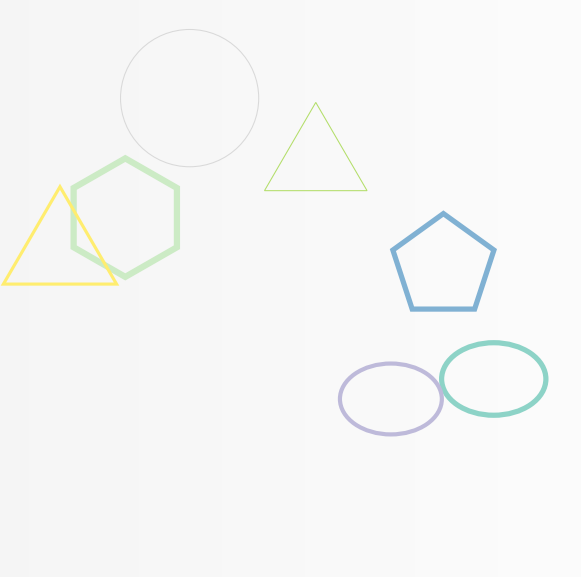[{"shape": "oval", "thickness": 2.5, "radius": 0.45, "center": [0.849, 0.343]}, {"shape": "oval", "thickness": 2, "radius": 0.44, "center": [0.673, 0.308]}, {"shape": "pentagon", "thickness": 2.5, "radius": 0.46, "center": [0.763, 0.538]}, {"shape": "triangle", "thickness": 0.5, "radius": 0.51, "center": [0.543, 0.72]}, {"shape": "circle", "thickness": 0.5, "radius": 0.59, "center": [0.326, 0.829]}, {"shape": "hexagon", "thickness": 3, "radius": 0.51, "center": [0.216, 0.622]}, {"shape": "triangle", "thickness": 1.5, "radius": 0.56, "center": [0.103, 0.563]}]